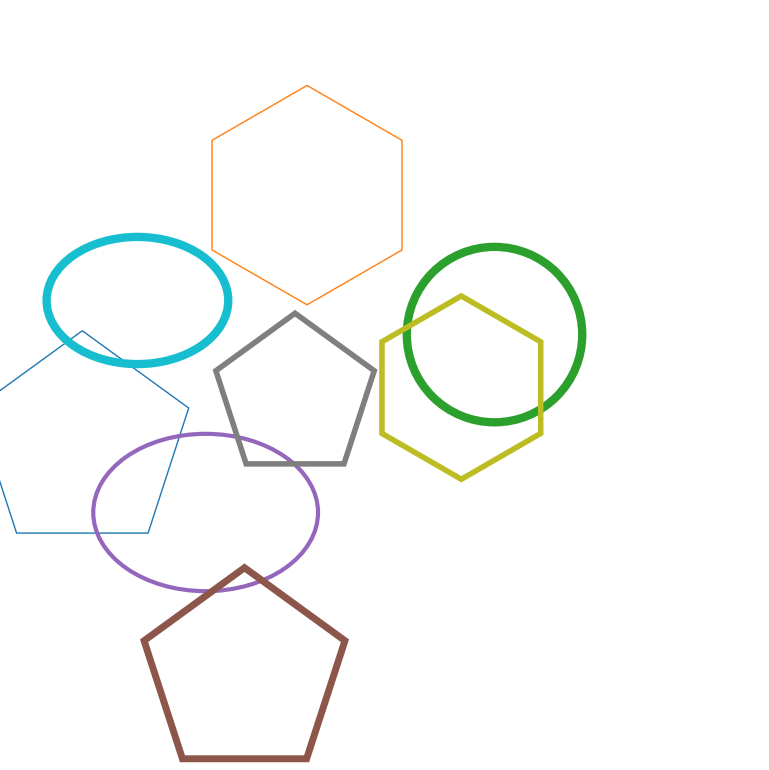[{"shape": "pentagon", "thickness": 0.5, "radius": 0.73, "center": [0.107, 0.425]}, {"shape": "hexagon", "thickness": 0.5, "radius": 0.71, "center": [0.399, 0.747]}, {"shape": "circle", "thickness": 3, "radius": 0.57, "center": [0.642, 0.565]}, {"shape": "oval", "thickness": 1.5, "radius": 0.73, "center": [0.267, 0.334]}, {"shape": "pentagon", "thickness": 2.5, "radius": 0.69, "center": [0.318, 0.126]}, {"shape": "pentagon", "thickness": 2, "radius": 0.54, "center": [0.383, 0.485]}, {"shape": "hexagon", "thickness": 2, "radius": 0.6, "center": [0.599, 0.497]}, {"shape": "oval", "thickness": 3, "radius": 0.59, "center": [0.178, 0.61]}]